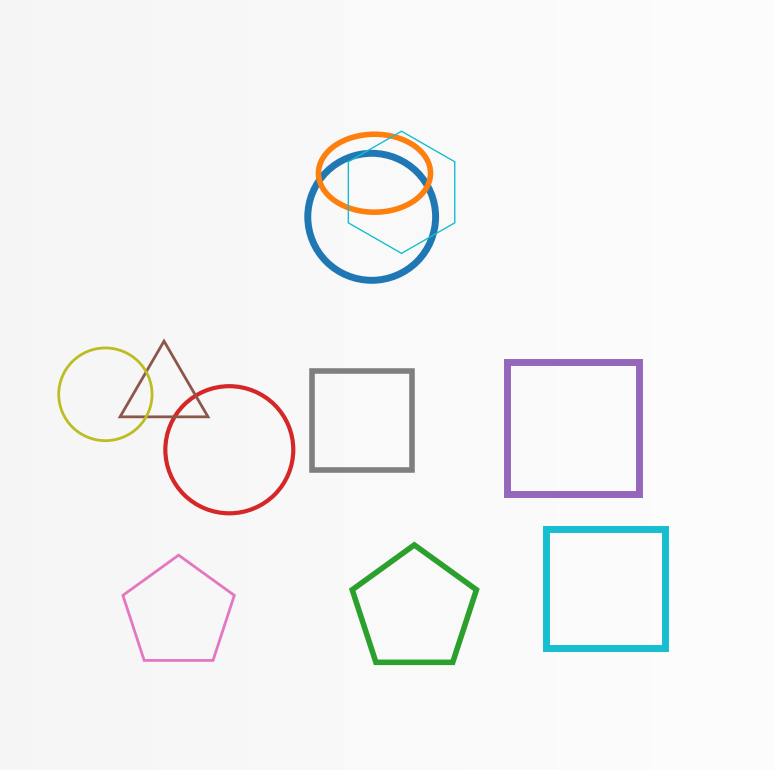[{"shape": "circle", "thickness": 2.5, "radius": 0.41, "center": [0.48, 0.718]}, {"shape": "oval", "thickness": 2, "radius": 0.36, "center": [0.483, 0.775]}, {"shape": "pentagon", "thickness": 2, "radius": 0.42, "center": [0.535, 0.208]}, {"shape": "circle", "thickness": 1.5, "radius": 0.41, "center": [0.296, 0.416]}, {"shape": "square", "thickness": 2.5, "radius": 0.43, "center": [0.739, 0.444]}, {"shape": "triangle", "thickness": 1, "radius": 0.33, "center": [0.212, 0.491]}, {"shape": "pentagon", "thickness": 1, "radius": 0.38, "center": [0.23, 0.203]}, {"shape": "square", "thickness": 2, "radius": 0.32, "center": [0.467, 0.454]}, {"shape": "circle", "thickness": 1, "radius": 0.3, "center": [0.136, 0.488]}, {"shape": "hexagon", "thickness": 0.5, "radius": 0.4, "center": [0.518, 0.75]}, {"shape": "square", "thickness": 2.5, "radius": 0.38, "center": [0.781, 0.236]}]